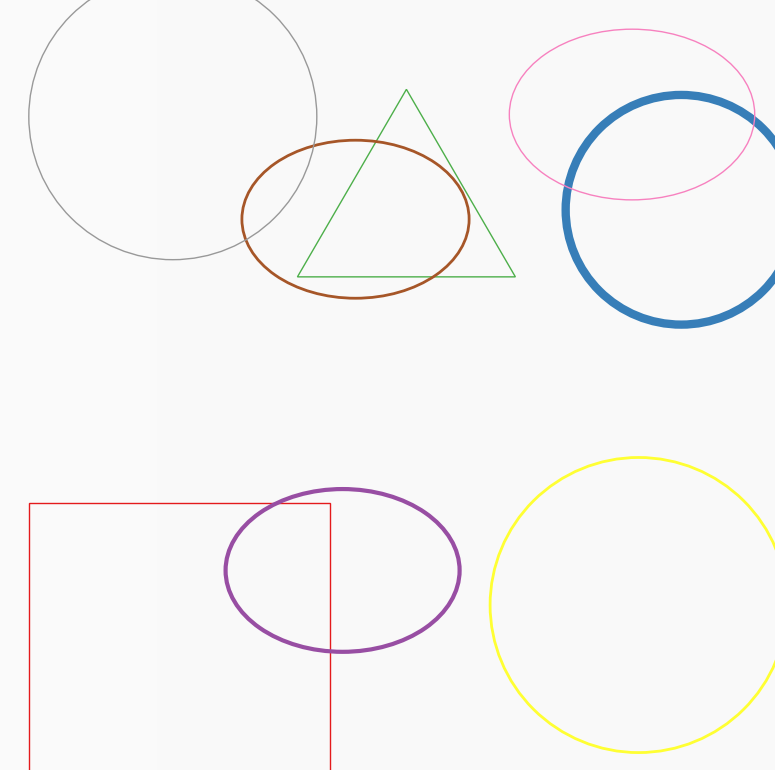[{"shape": "square", "thickness": 0.5, "radius": 0.97, "center": [0.232, 0.152]}, {"shape": "circle", "thickness": 3, "radius": 0.75, "center": [0.879, 0.728]}, {"shape": "triangle", "thickness": 0.5, "radius": 0.81, "center": [0.524, 0.722]}, {"shape": "oval", "thickness": 1.5, "radius": 0.75, "center": [0.442, 0.259]}, {"shape": "circle", "thickness": 1, "radius": 0.96, "center": [0.824, 0.214]}, {"shape": "oval", "thickness": 1, "radius": 0.73, "center": [0.459, 0.715]}, {"shape": "oval", "thickness": 0.5, "radius": 0.79, "center": [0.816, 0.851]}, {"shape": "circle", "thickness": 0.5, "radius": 0.93, "center": [0.223, 0.849]}]